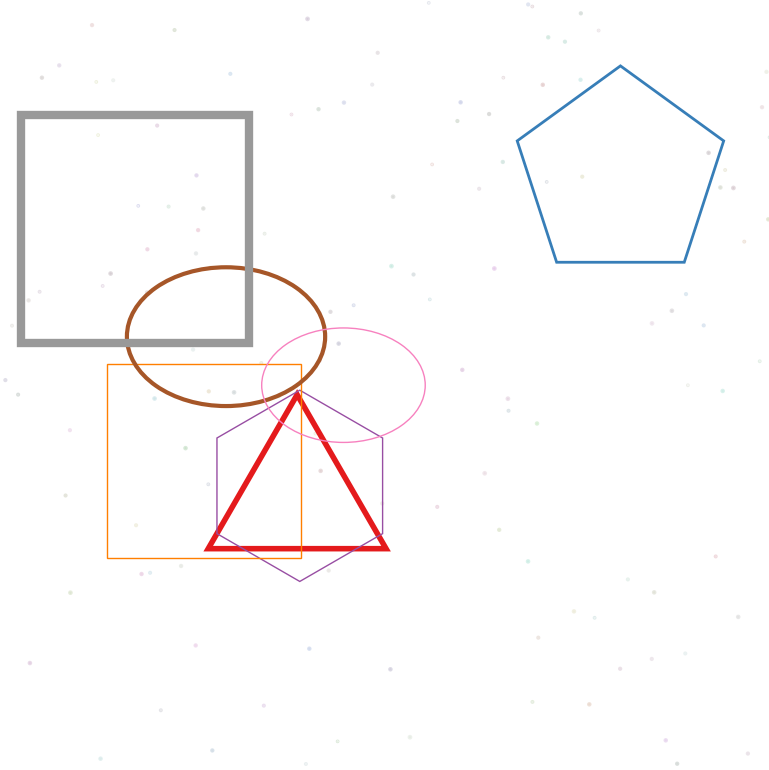[{"shape": "triangle", "thickness": 2, "radius": 0.67, "center": [0.386, 0.354]}, {"shape": "pentagon", "thickness": 1, "radius": 0.7, "center": [0.806, 0.773]}, {"shape": "hexagon", "thickness": 0.5, "radius": 0.62, "center": [0.389, 0.369]}, {"shape": "square", "thickness": 0.5, "radius": 0.63, "center": [0.265, 0.401]}, {"shape": "oval", "thickness": 1.5, "radius": 0.64, "center": [0.294, 0.563]}, {"shape": "oval", "thickness": 0.5, "radius": 0.53, "center": [0.446, 0.5]}, {"shape": "square", "thickness": 3, "radius": 0.74, "center": [0.175, 0.702]}]